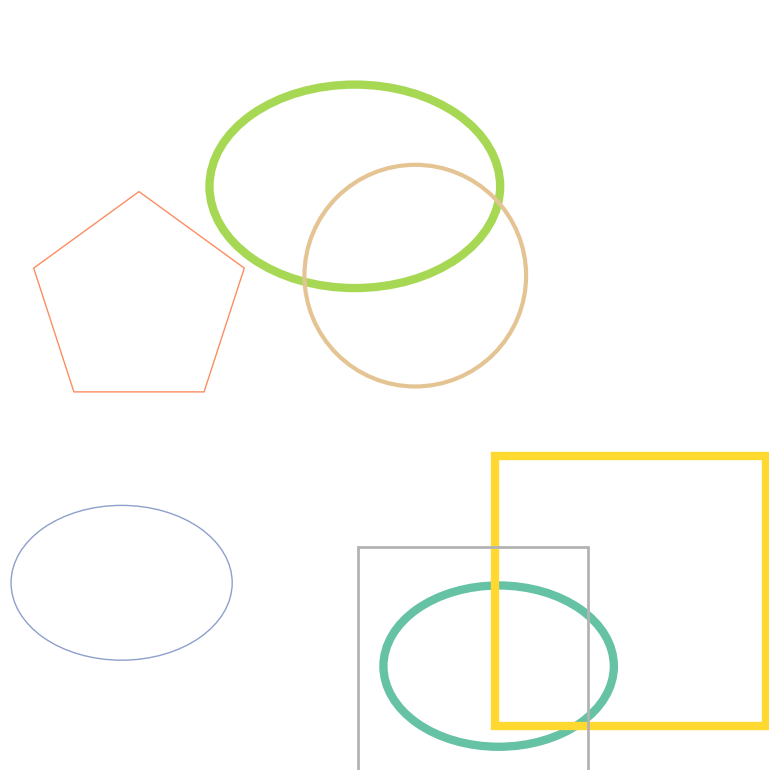[{"shape": "oval", "thickness": 3, "radius": 0.75, "center": [0.648, 0.135]}, {"shape": "pentagon", "thickness": 0.5, "radius": 0.72, "center": [0.181, 0.607]}, {"shape": "oval", "thickness": 0.5, "radius": 0.72, "center": [0.158, 0.243]}, {"shape": "oval", "thickness": 3, "radius": 0.94, "center": [0.461, 0.758]}, {"shape": "square", "thickness": 3, "radius": 0.88, "center": [0.819, 0.233]}, {"shape": "circle", "thickness": 1.5, "radius": 0.72, "center": [0.539, 0.642]}, {"shape": "square", "thickness": 1, "radius": 0.75, "center": [0.614, 0.14]}]